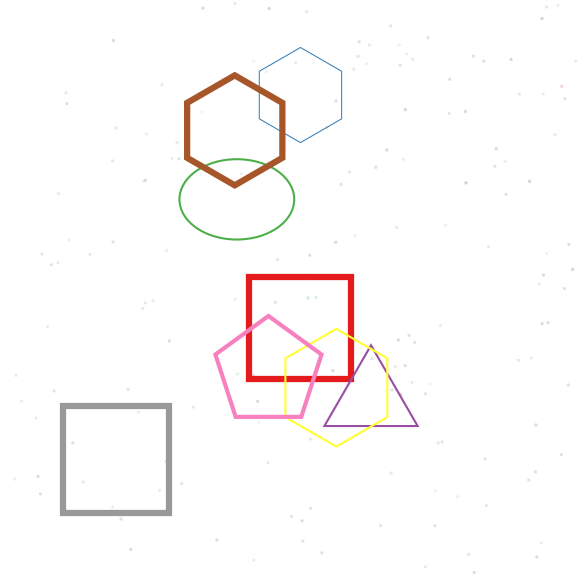[{"shape": "square", "thickness": 3, "radius": 0.45, "center": [0.519, 0.431]}, {"shape": "hexagon", "thickness": 0.5, "radius": 0.41, "center": [0.52, 0.835]}, {"shape": "oval", "thickness": 1, "radius": 0.5, "center": [0.41, 0.654]}, {"shape": "triangle", "thickness": 1, "radius": 0.47, "center": [0.642, 0.308]}, {"shape": "hexagon", "thickness": 1, "radius": 0.51, "center": [0.582, 0.328]}, {"shape": "hexagon", "thickness": 3, "radius": 0.48, "center": [0.406, 0.773]}, {"shape": "pentagon", "thickness": 2, "radius": 0.48, "center": [0.465, 0.355]}, {"shape": "square", "thickness": 3, "radius": 0.46, "center": [0.201, 0.203]}]